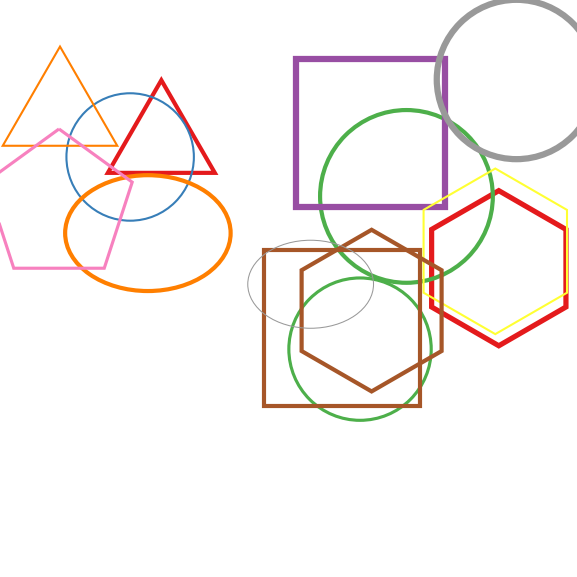[{"shape": "triangle", "thickness": 2, "radius": 0.53, "center": [0.279, 0.753]}, {"shape": "hexagon", "thickness": 2.5, "radius": 0.67, "center": [0.864, 0.535]}, {"shape": "circle", "thickness": 1, "radius": 0.55, "center": [0.225, 0.727]}, {"shape": "circle", "thickness": 2, "radius": 0.75, "center": [0.704, 0.659]}, {"shape": "circle", "thickness": 1.5, "radius": 0.62, "center": [0.623, 0.395]}, {"shape": "square", "thickness": 3, "radius": 0.64, "center": [0.642, 0.769]}, {"shape": "triangle", "thickness": 1, "radius": 0.57, "center": [0.104, 0.804]}, {"shape": "oval", "thickness": 2, "radius": 0.72, "center": [0.256, 0.595]}, {"shape": "hexagon", "thickness": 1, "radius": 0.72, "center": [0.858, 0.564]}, {"shape": "hexagon", "thickness": 2, "radius": 0.7, "center": [0.643, 0.461]}, {"shape": "square", "thickness": 2, "radius": 0.68, "center": [0.592, 0.431]}, {"shape": "pentagon", "thickness": 1.5, "radius": 0.67, "center": [0.102, 0.643]}, {"shape": "oval", "thickness": 0.5, "radius": 0.54, "center": [0.538, 0.507]}, {"shape": "circle", "thickness": 3, "radius": 0.69, "center": [0.894, 0.862]}]